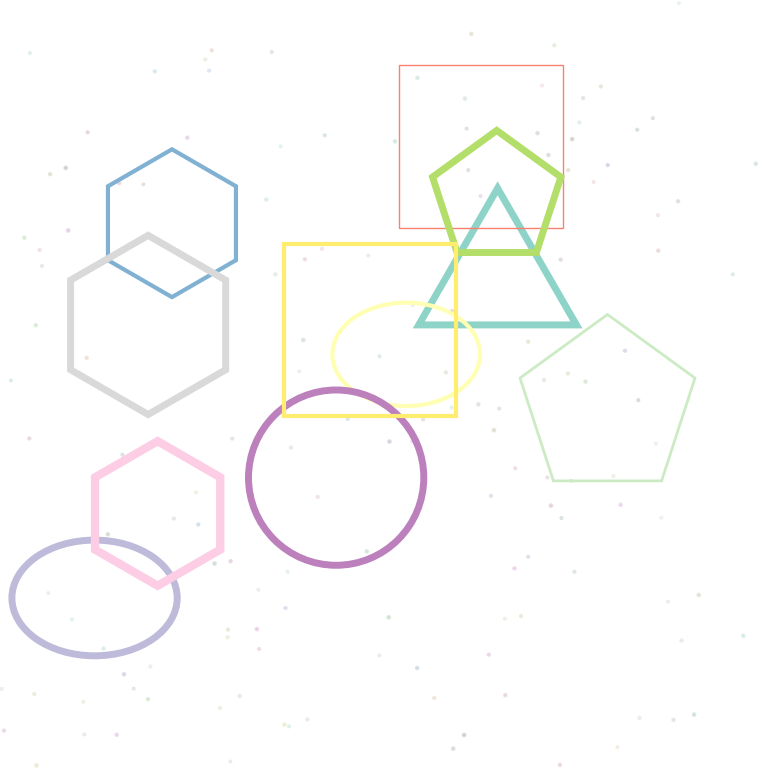[{"shape": "triangle", "thickness": 2.5, "radius": 0.59, "center": [0.646, 0.637]}, {"shape": "oval", "thickness": 1.5, "radius": 0.48, "center": [0.527, 0.54]}, {"shape": "oval", "thickness": 2.5, "radius": 0.54, "center": [0.123, 0.223]}, {"shape": "square", "thickness": 0.5, "radius": 0.53, "center": [0.625, 0.81]}, {"shape": "hexagon", "thickness": 1.5, "radius": 0.48, "center": [0.223, 0.71]}, {"shape": "pentagon", "thickness": 2.5, "radius": 0.44, "center": [0.645, 0.743]}, {"shape": "hexagon", "thickness": 3, "radius": 0.47, "center": [0.205, 0.333]}, {"shape": "hexagon", "thickness": 2.5, "radius": 0.58, "center": [0.192, 0.578]}, {"shape": "circle", "thickness": 2.5, "radius": 0.57, "center": [0.437, 0.38]}, {"shape": "pentagon", "thickness": 1, "radius": 0.6, "center": [0.789, 0.472]}, {"shape": "square", "thickness": 1.5, "radius": 0.56, "center": [0.48, 0.571]}]